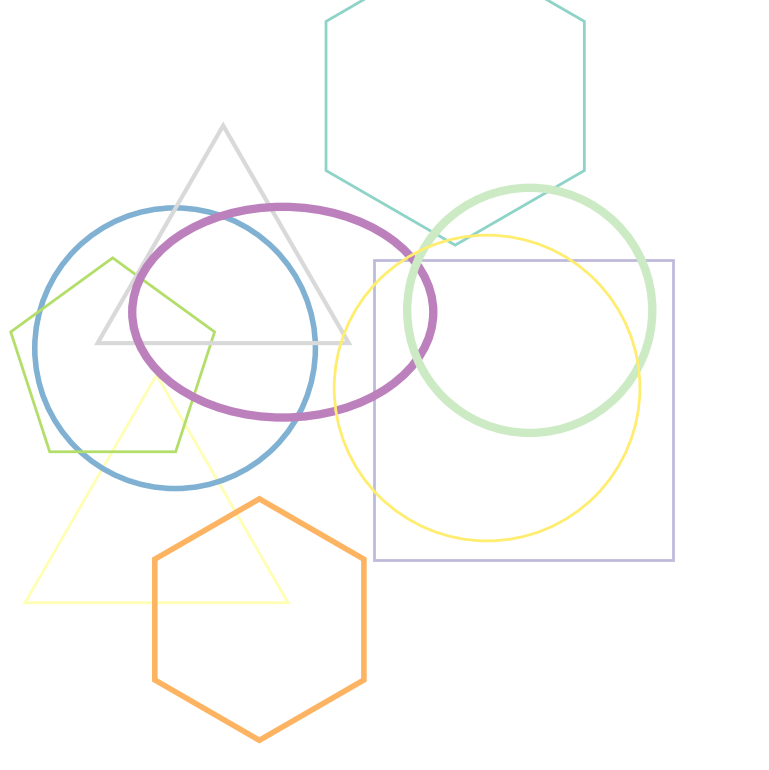[{"shape": "hexagon", "thickness": 1, "radius": 0.97, "center": [0.591, 0.875]}, {"shape": "triangle", "thickness": 1, "radius": 0.99, "center": [0.203, 0.316]}, {"shape": "square", "thickness": 1, "radius": 0.97, "center": [0.68, 0.468]}, {"shape": "circle", "thickness": 2, "radius": 0.91, "center": [0.227, 0.548]}, {"shape": "hexagon", "thickness": 2, "radius": 0.78, "center": [0.337, 0.195]}, {"shape": "pentagon", "thickness": 1, "radius": 0.7, "center": [0.146, 0.526]}, {"shape": "triangle", "thickness": 1.5, "radius": 0.94, "center": [0.29, 0.649]}, {"shape": "oval", "thickness": 3, "radius": 0.98, "center": [0.367, 0.595]}, {"shape": "circle", "thickness": 3, "radius": 0.8, "center": [0.688, 0.597]}, {"shape": "circle", "thickness": 1, "radius": 0.99, "center": [0.633, 0.496]}]